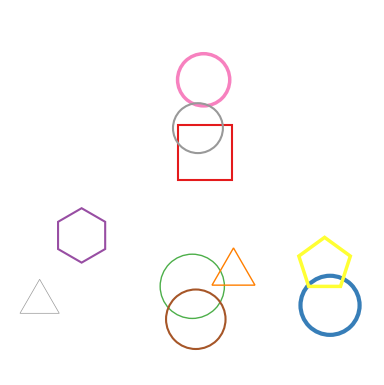[{"shape": "square", "thickness": 1.5, "radius": 0.36, "center": [0.533, 0.604]}, {"shape": "circle", "thickness": 3, "radius": 0.38, "center": [0.857, 0.207]}, {"shape": "circle", "thickness": 1, "radius": 0.42, "center": [0.499, 0.256]}, {"shape": "hexagon", "thickness": 1.5, "radius": 0.35, "center": [0.212, 0.389]}, {"shape": "triangle", "thickness": 1, "radius": 0.32, "center": [0.606, 0.292]}, {"shape": "pentagon", "thickness": 2.5, "radius": 0.35, "center": [0.843, 0.313]}, {"shape": "circle", "thickness": 1.5, "radius": 0.39, "center": [0.509, 0.171]}, {"shape": "circle", "thickness": 2.5, "radius": 0.34, "center": [0.529, 0.793]}, {"shape": "circle", "thickness": 1.5, "radius": 0.32, "center": [0.514, 0.667]}, {"shape": "triangle", "thickness": 0.5, "radius": 0.29, "center": [0.103, 0.216]}]